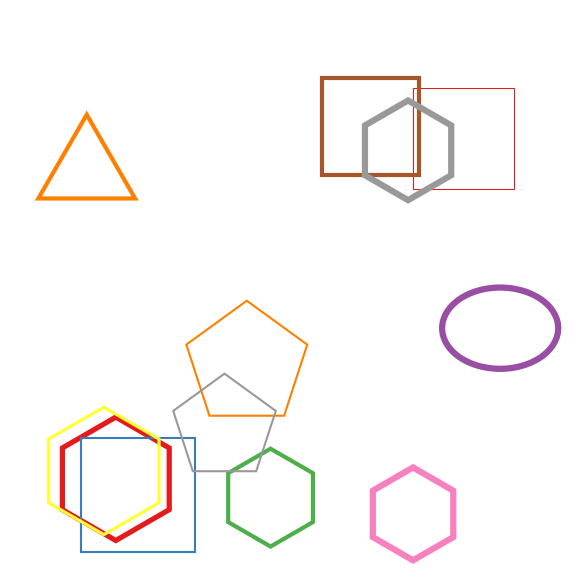[{"shape": "square", "thickness": 0.5, "radius": 0.44, "center": [0.803, 0.76]}, {"shape": "hexagon", "thickness": 2.5, "radius": 0.53, "center": [0.201, 0.17]}, {"shape": "square", "thickness": 1, "radius": 0.49, "center": [0.239, 0.143]}, {"shape": "hexagon", "thickness": 2, "radius": 0.42, "center": [0.468, 0.137]}, {"shape": "oval", "thickness": 3, "radius": 0.5, "center": [0.866, 0.431]}, {"shape": "triangle", "thickness": 2, "radius": 0.48, "center": [0.15, 0.704]}, {"shape": "pentagon", "thickness": 1, "radius": 0.55, "center": [0.427, 0.368]}, {"shape": "hexagon", "thickness": 1.5, "radius": 0.55, "center": [0.18, 0.184]}, {"shape": "square", "thickness": 2, "radius": 0.42, "center": [0.642, 0.781]}, {"shape": "hexagon", "thickness": 3, "radius": 0.4, "center": [0.715, 0.109]}, {"shape": "hexagon", "thickness": 3, "radius": 0.43, "center": [0.707, 0.739]}, {"shape": "pentagon", "thickness": 1, "radius": 0.47, "center": [0.389, 0.259]}]